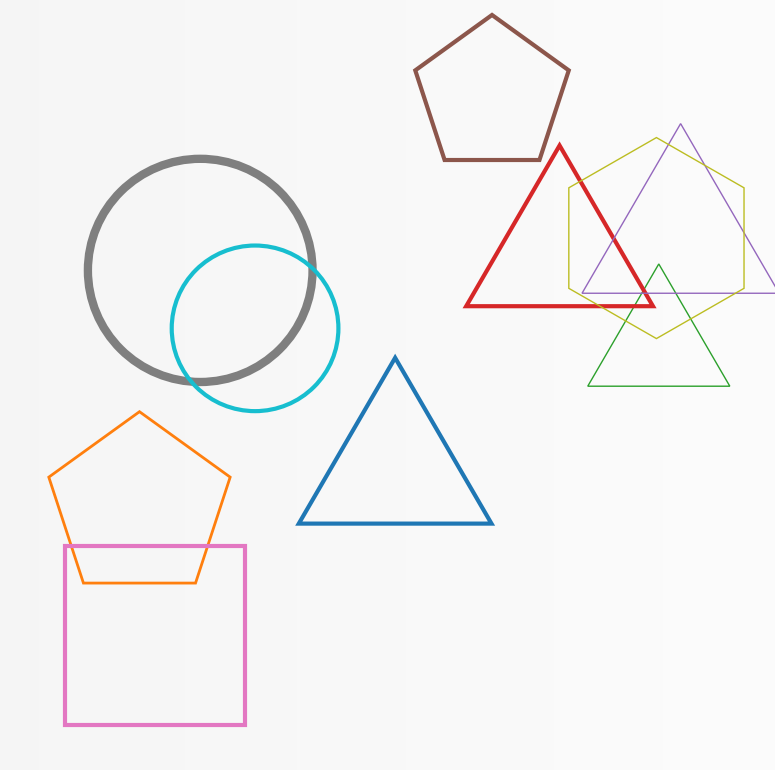[{"shape": "triangle", "thickness": 1.5, "radius": 0.72, "center": [0.51, 0.392]}, {"shape": "pentagon", "thickness": 1, "radius": 0.62, "center": [0.18, 0.342]}, {"shape": "triangle", "thickness": 0.5, "radius": 0.53, "center": [0.85, 0.551]}, {"shape": "triangle", "thickness": 1.5, "radius": 0.7, "center": [0.722, 0.672]}, {"shape": "triangle", "thickness": 0.5, "radius": 0.73, "center": [0.878, 0.693]}, {"shape": "pentagon", "thickness": 1.5, "radius": 0.52, "center": [0.635, 0.876]}, {"shape": "square", "thickness": 1.5, "radius": 0.58, "center": [0.2, 0.175]}, {"shape": "circle", "thickness": 3, "radius": 0.72, "center": [0.258, 0.649]}, {"shape": "hexagon", "thickness": 0.5, "radius": 0.65, "center": [0.847, 0.691]}, {"shape": "circle", "thickness": 1.5, "radius": 0.54, "center": [0.329, 0.574]}]